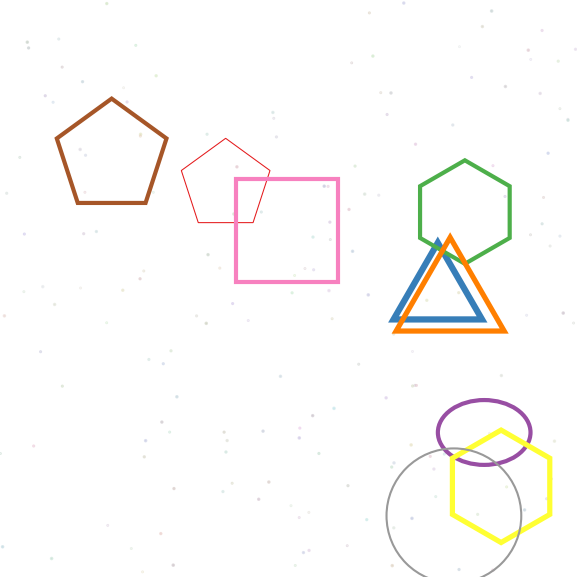[{"shape": "pentagon", "thickness": 0.5, "radius": 0.4, "center": [0.391, 0.679]}, {"shape": "triangle", "thickness": 3, "radius": 0.44, "center": [0.758, 0.49]}, {"shape": "hexagon", "thickness": 2, "radius": 0.45, "center": [0.805, 0.632]}, {"shape": "oval", "thickness": 2, "radius": 0.4, "center": [0.838, 0.25]}, {"shape": "triangle", "thickness": 2.5, "radius": 0.54, "center": [0.779, 0.48]}, {"shape": "hexagon", "thickness": 2.5, "radius": 0.49, "center": [0.868, 0.157]}, {"shape": "pentagon", "thickness": 2, "radius": 0.5, "center": [0.193, 0.728]}, {"shape": "square", "thickness": 2, "radius": 0.44, "center": [0.497, 0.6]}, {"shape": "circle", "thickness": 1, "radius": 0.58, "center": [0.786, 0.106]}]